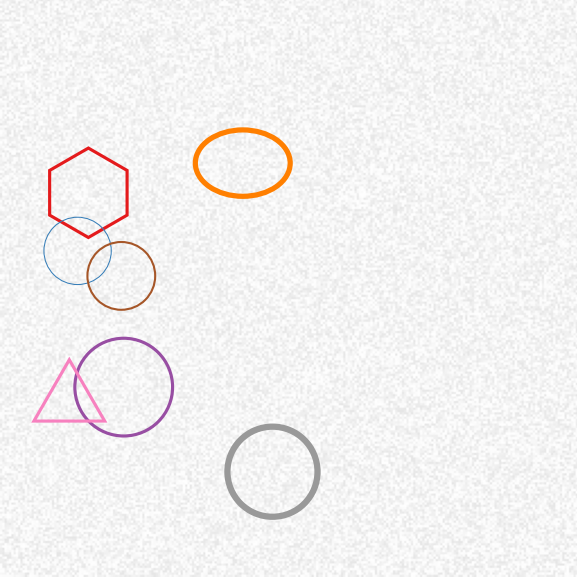[{"shape": "hexagon", "thickness": 1.5, "radius": 0.39, "center": [0.153, 0.665]}, {"shape": "circle", "thickness": 0.5, "radius": 0.29, "center": [0.134, 0.565]}, {"shape": "circle", "thickness": 1.5, "radius": 0.42, "center": [0.214, 0.329]}, {"shape": "oval", "thickness": 2.5, "radius": 0.41, "center": [0.42, 0.717]}, {"shape": "circle", "thickness": 1, "radius": 0.29, "center": [0.21, 0.521]}, {"shape": "triangle", "thickness": 1.5, "radius": 0.35, "center": [0.12, 0.305]}, {"shape": "circle", "thickness": 3, "radius": 0.39, "center": [0.472, 0.182]}]